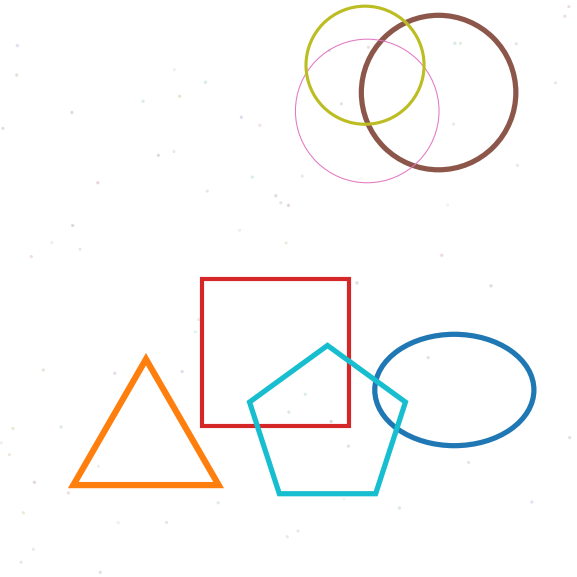[{"shape": "oval", "thickness": 2.5, "radius": 0.69, "center": [0.787, 0.324]}, {"shape": "triangle", "thickness": 3, "radius": 0.73, "center": [0.253, 0.232]}, {"shape": "square", "thickness": 2, "radius": 0.64, "center": [0.477, 0.388]}, {"shape": "circle", "thickness": 2.5, "radius": 0.67, "center": [0.759, 0.839]}, {"shape": "circle", "thickness": 0.5, "radius": 0.62, "center": [0.636, 0.807]}, {"shape": "circle", "thickness": 1.5, "radius": 0.51, "center": [0.632, 0.886]}, {"shape": "pentagon", "thickness": 2.5, "radius": 0.71, "center": [0.567, 0.259]}]